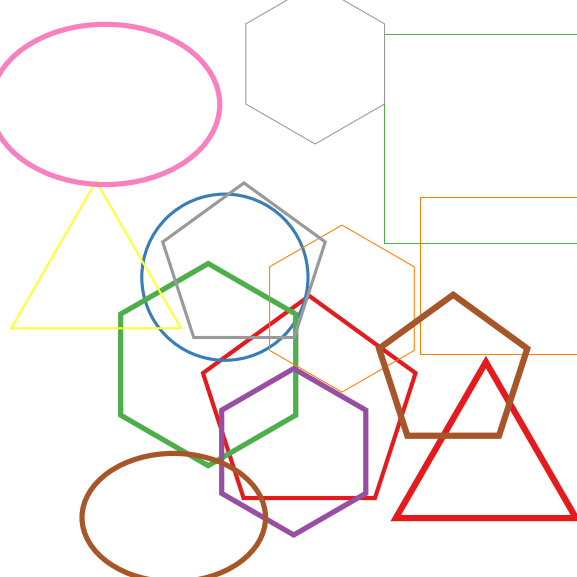[{"shape": "pentagon", "thickness": 2, "radius": 0.97, "center": [0.536, 0.293]}, {"shape": "triangle", "thickness": 3, "radius": 0.9, "center": [0.841, 0.192]}, {"shape": "circle", "thickness": 1.5, "radius": 0.72, "center": [0.389, 0.519]}, {"shape": "square", "thickness": 0.5, "radius": 0.91, "center": [0.845, 0.76]}, {"shape": "hexagon", "thickness": 2.5, "radius": 0.88, "center": [0.361, 0.368]}, {"shape": "hexagon", "thickness": 2.5, "radius": 0.72, "center": [0.509, 0.217]}, {"shape": "square", "thickness": 0.5, "radius": 0.68, "center": [0.863, 0.522]}, {"shape": "hexagon", "thickness": 0.5, "radius": 0.72, "center": [0.592, 0.465]}, {"shape": "triangle", "thickness": 1, "radius": 0.85, "center": [0.166, 0.516]}, {"shape": "oval", "thickness": 2.5, "radius": 0.79, "center": [0.301, 0.103]}, {"shape": "pentagon", "thickness": 3, "radius": 0.67, "center": [0.785, 0.354]}, {"shape": "oval", "thickness": 2.5, "radius": 0.99, "center": [0.182, 0.818]}, {"shape": "hexagon", "thickness": 0.5, "radius": 0.69, "center": [0.546, 0.888]}, {"shape": "pentagon", "thickness": 1.5, "radius": 0.74, "center": [0.422, 0.534]}]